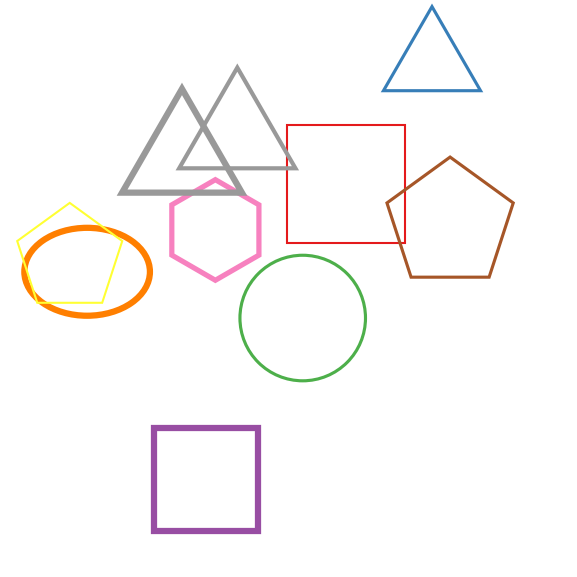[{"shape": "square", "thickness": 1, "radius": 0.51, "center": [0.599, 0.681]}, {"shape": "triangle", "thickness": 1.5, "radius": 0.49, "center": [0.748, 0.891]}, {"shape": "circle", "thickness": 1.5, "radius": 0.54, "center": [0.524, 0.448]}, {"shape": "square", "thickness": 3, "radius": 0.45, "center": [0.357, 0.168]}, {"shape": "oval", "thickness": 3, "radius": 0.54, "center": [0.151, 0.529]}, {"shape": "pentagon", "thickness": 1, "radius": 0.48, "center": [0.121, 0.552]}, {"shape": "pentagon", "thickness": 1.5, "radius": 0.57, "center": [0.779, 0.612]}, {"shape": "hexagon", "thickness": 2.5, "radius": 0.44, "center": [0.373, 0.601]}, {"shape": "triangle", "thickness": 2, "radius": 0.58, "center": [0.411, 0.766]}, {"shape": "triangle", "thickness": 3, "radius": 0.6, "center": [0.315, 0.725]}]